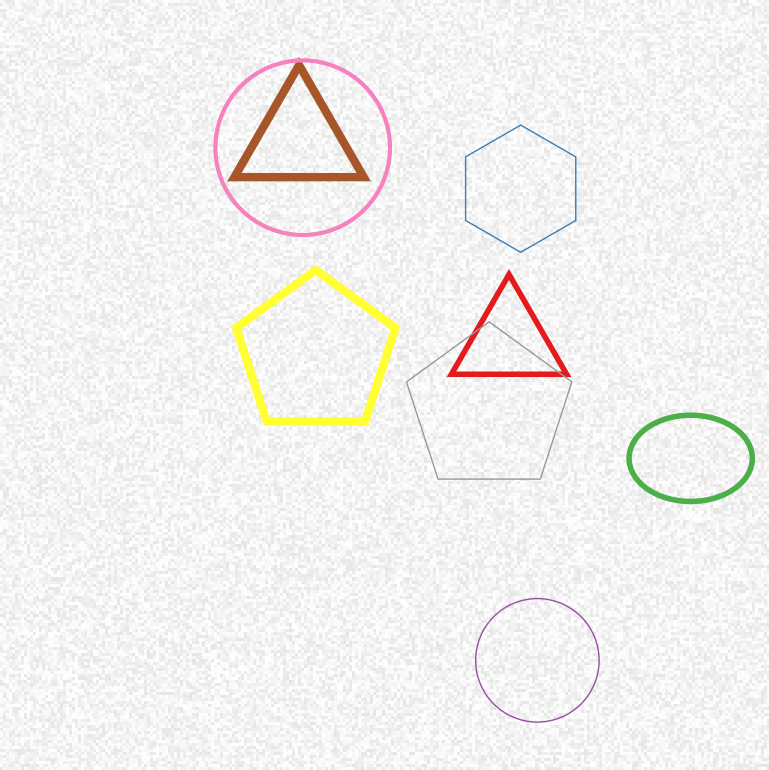[{"shape": "triangle", "thickness": 2, "radius": 0.43, "center": [0.661, 0.557]}, {"shape": "hexagon", "thickness": 0.5, "radius": 0.41, "center": [0.676, 0.755]}, {"shape": "oval", "thickness": 2, "radius": 0.4, "center": [0.897, 0.405]}, {"shape": "circle", "thickness": 0.5, "radius": 0.4, "center": [0.698, 0.142]}, {"shape": "pentagon", "thickness": 3, "radius": 0.54, "center": [0.41, 0.541]}, {"shape": "triangle", "thickness": 3, "radius": 0.48, "center": [0.388, 0.818]}, {"shape": "circle", "thickness": 1.5, "radius": 0.57, "center": [0.393, 0.808]}, {"shape": "pentagon", "thickness": 0.5, "radius": 0.56, "center": [0.635, 0.469]}]